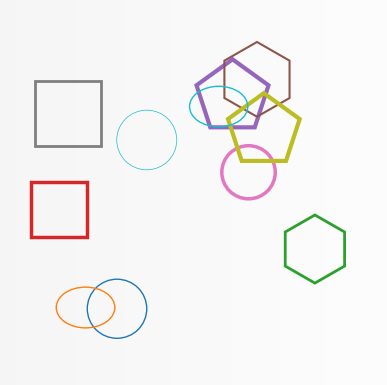[{"shape": "circle", "thickness": 1, "radius": 0.38, "center": [0.302, 0.198]}, {"shape": "oval", "thickness": 1, "radius": 0.38, "center": [0.221, 0.201]}, {"shape": "hexagon", "thickness": 2, "radius": 0.44, "center": [0.813, 0.353]}, {"shape": "square", "thickness": 2.5, "radius": 0.36, "center": [0.153, 0.455]}, {"shape": "pentagon", "thickness": 3, "radius": 0.49, "center": [0.6, 0.748]}, {"shape": "hexagon", "thickness": 1.5, "radius": 0.49, "center": [0.663, 0.794]}, {"shape": "circle", "thickness": 2.5, "radius": 0.34, "center": [0.641, 0.553]}, {"shape": "square", "thickness": 2, "radius": 0.42, "center": [0.175, 0.706]}, {"shape": "pentagon", "thickness": 3, "radius": 0.49, "center": [0.681, 0.661]}, {"shape": "oval", "thickness": 1, "radius": 0.38, "center": [0.564, 0.723]}, {"shape": "circle", "thickness": 0.5, "radius": 0.39, "center": [0.379, 0.636]}]